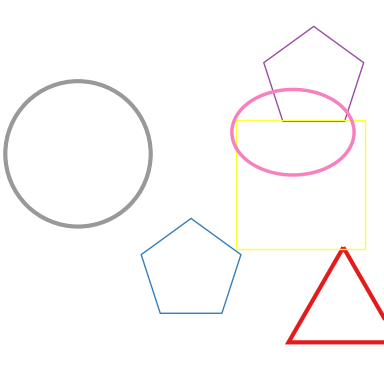[{"shape": "triangle", "thickness": 3, "radius": 0.82, "center": [0.892, 0.193]}, {"shape": "pentagon", "thickness": 1, "radius": 0.68, "center": [0.496, 0.296]}, {"shape": "pentagon", "thickness": 1, "radius": 0.68, "center": [0.815, 0.795]}, {"shape": "square", "thickness": 1, "radius": 0.84, "center": [0.78, 0.52]}, {"shape": "oval", "thickness": 2.5, "radius": 0.79, "center": [0.761, 0.657]}, {"shape": "circle", "thickness": 3, "radius": 0.94, "center": [0.203, 0.6]}]